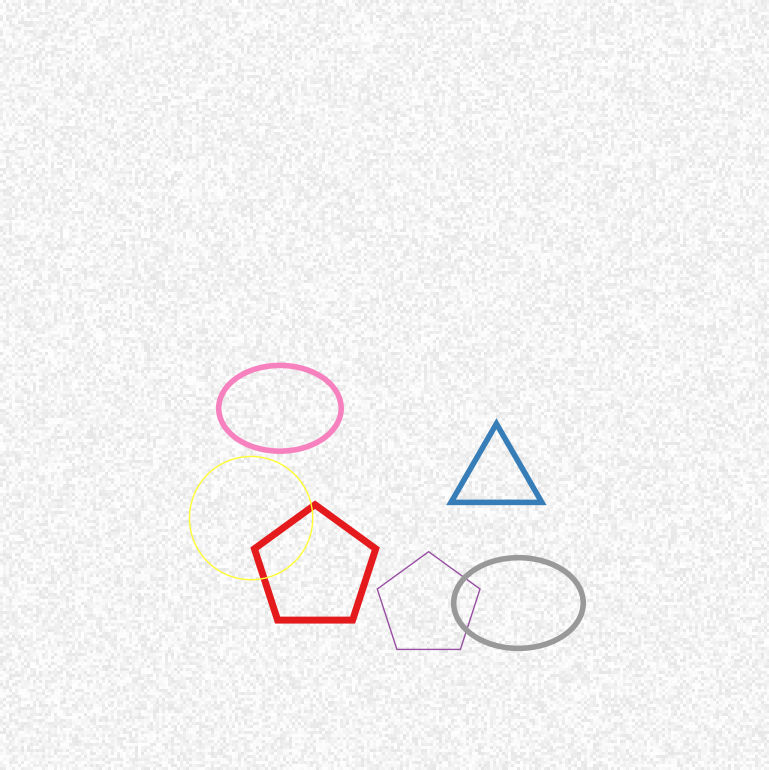[{"shape": "pentagon", "thickness": 2.5, "radius": 0.41, "center": [0.409, 0.262]}, {"shape": "triangle", "thickness": 2, "radius": 0.34, "center": [0.645, 0.382]}, {"shape": "pentagon", "thickness": 0.5, "radius": 0.35, "center": [0.557, 0.213]}, {"shape": "circle", "thickness": 0.5, "radius": 0.4, "center": [0.326, 0.327]}, {"shape": "oval", "thickness": 2, "radius": 0.4, "center": [0.364, 0.47]}, {"shape": "oval", "thickness": 2, "radius": 0.42, "center": [0.673, 0.217]}]